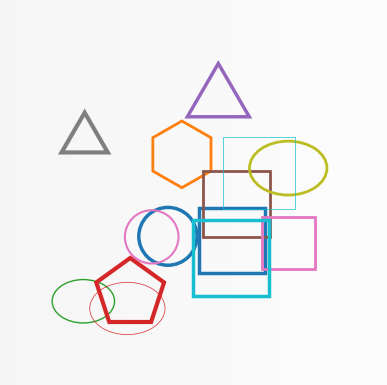[{"shape": "circle", "thickness": 2.5, "radius": 0.38, "center": [0.433, 0.386]}, {"shape": "square", "thickness": 2.5, "radius": 0.43, "center": [0.6, 0.375]}, {"shape": "hexagon", "thickness": 2, "radius": 0.43, "center": [0.469, 0.599]}, {"shape": "oval", "thickness": 1, "radius": 0.4, "center": [0.215, 0.217]}, {"shape": "oval", "thickness": 0.5, "radius": 0.49, "center": [0.329, 0.199]}, {"shape": "pentagon", "thickness": 3, "radius": 0.46, "center": [0.336, 0.238]}, {"shape": "triangle", "thickness": 2.5, "radius": 0.46, "center": [0.563, 0.743]}, {"shape": "square", "thickness": 2, "radius": 0.43, "center": [0.61, 0.47]}, {"shape": "circle", "thickness": 1.5, "radius": 0.35, "center": [0.391, 0.385]}, {"shape": "square", "thickness": 2, "radius": 0.34, "center": [0.744, 0.368]}, {"shape": "triangle", "thickness": 3, "radius": 0.34, "center": [0.219, 0.638]}, {"shape": "oval", "thickness": 2, "radius": 0.5, "center": [0.744, 0.563]}, {"shape": "square", "thickness": 0.5, "radius": 0.47, "center": [0.669, 0.55]}, {"shape": "square", "thickness": 2.5, "radius": 0.49, "center": [0.596, 0.33]}]